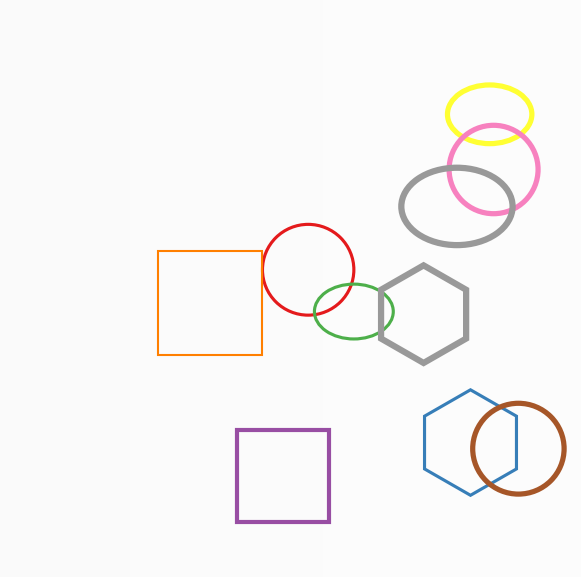[{"shape": "circle", "thickness": 1.5, "radius": 0.39, "center": [0.53, 0.532]}, {"shape": "hexagon", "thickness": 1.5, "radius": 0.46, "center": [0.809, 0.233]}, {"shape": "oval", "thickness": 1.5, "radius": 0.34, "center": [0.609, 0.46]}, {"shape": "square", "thickness": 2, "radius": 0.4, "center": [0.486, 0.175]}, {"shape": "square", "thickness": 1, "radius": 0.45, "center": [0.361, 0.474]}, {"shape": "oval", "thickness": 2.5, "radius": 0.36, "center": [0.842, 0.801]}, {"shape": "circle", "thickness": 2.5, "radius": 0.39, "center": [0.892, 0.222]}, {"shape": "circle", "thickness": 2.5, "radius": 0.38, "center": [0.849, 0.706]}, {"shape": "hexagon", "thickness": 3, "radius": 0.42, "center": [0.729, 0.455]}, {"shape": "oval", "thickness": 3, "radius": 0.48, "center": [0.786, 0.642]}]